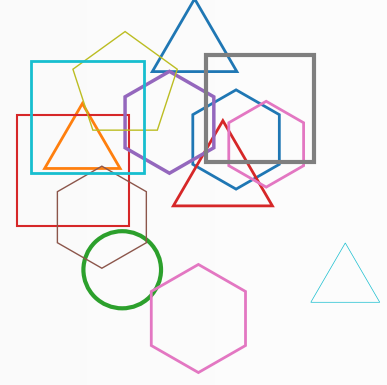[{"shape": "triangle", "thickness": 2, "radius": 0.63, "center": [0.502, 0.877]}, {"shape": "hexagon", "thickness": 2, "radius": 0.64, "center": [0.609, 0.638]}, {"shape": "triangle", "thickness": 2, "radius": 0.56, "center": [0.213, 0.619]}, {"shape": "circle", "thickness": 3, "radius": 0.5, "center": [0.315, 0.299]}, {"shape": "triangle", "thickness": 2, "radius": 0.74, "center": [0.575, 0.539]}, {"shape": "square", "thickness": 1.5, "radius": 0.72, "center": [0.188, 0.557]}, {"shape": "hexagon", "thickness": 2.5, "radius": 0.66, "center": [0.437, 0.682]}, {"shape": "hexagon", "thickness": 1, "radius": 0.66, "center": [0.263, 0.436]}, {"shape": "hexagon", "thickness": 2, "radius": 0.56, "center": [0.687, 0.625]}, {"shape": "hexagon", "thickness": 2, "radius": 0.7, "center": [0.512, 0.173]}, {"shape": "square", "thickness": 3, "radius": 0.69, "center": [0.671, 0.717]}, {"shape": "pentagon", "thickness": 1, "radius": 0.71, "center": [0.323, 0.776]}, {"shape": "square", "thickness": 2, "radius": 0.73, "center": [0.226, 0.697]}, {"shape": "triangle", "thickness": 0.5, "radius": 0.51, "center": [0.891, 0.266]}]